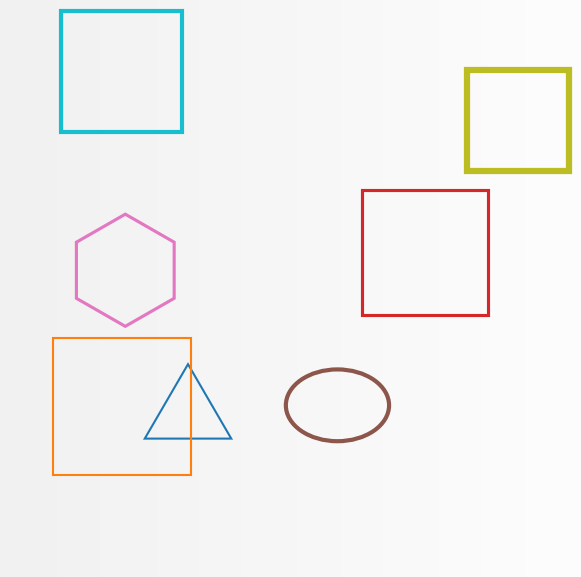[{"shape": "triangle", "thickness": 1, "radius": 0.43, "center": [0.323, 0.283]}, {"shape": "square", "thickness": 1, "radius": 0.6, "center": [0.21, 0.296]}, {"shape": "square", "thickness": 1.5, "radius": 0.54, "center": [0.731, 0.562]}, {"shape": "oval", "thickness": 2, "radius": 0.44, "center": [0.581, 0.297]}, {"shape": "hexagon", "thickness": 1.5, "radius": 0.49, "center": [0.216, 0.531]}, {"shape": "square", "thickness": 3, "radius": 0.44, "center": [0.892, 0.791]}, {"shape": "square", "thickness": 2, "radius": 0.52, "center": [0.209, 0.875]}]